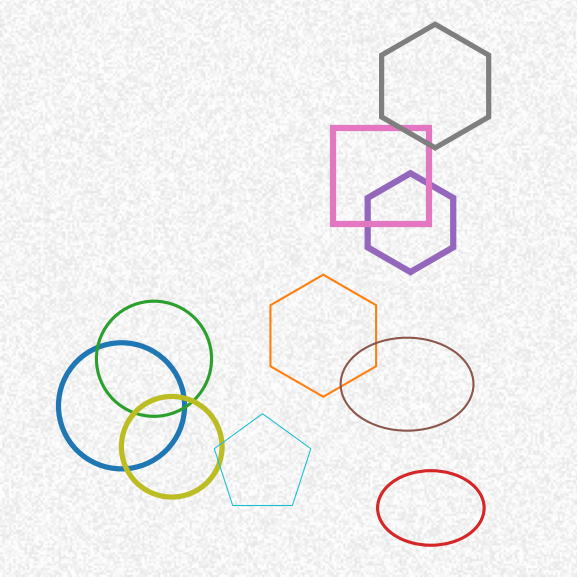[{"shape": "circle", "thickness": 2.5, "radius": 0.55, "center": [0.21, 0.296]}, {"shape": "hexagon", "thickness": 1, "radius": 0.53, "center": [0.56, 0.418]}, {"shape": "circle", "thickness": 1.5, "radius": 0.5, "center": [0.267, 0.378]}, {"shape": "oval", "thickness": 1.5, "radius": 0.46, "center": [0.746, 0.12]}, {"shape": "hexagon", "thickness": 3, "radius": 0.43, "center": [0.711, 0.614]}, {"shape": "oval", "thickness": 1, "radius": 0.58, "center": [0.705, 0.334]}, {"shape": "square", "thickness": 3, "radius": 0.42, "center": [0.66, 0.694]}, {"shape": "hexagon", "thickness": 2.5, "radius": 0.54, "center": [0.754, 0.85]}, {"shape": "circle", "thickness": 2.5, "radius": 0.44, "center": [0.297, 0.226]}, {"shape": "pentagon", "thickness": 0.5, "radius": 0.44, "center": [0.455, 0.195]}]